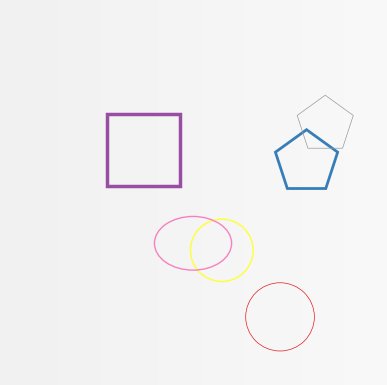[{"shape": "circle", "thickness": 0.5, "radius": 0.44, "center": [0.723, 0.177]}, {"shape": "pentagon", "thickness": 2, "radius": 0.42, "center": [0.791, 0.579]}, {"shape": "square", "thickness": 2.5, "radius": 0.47, "center": [0.37, 0.611]}, {"shape": "circle", "thickness": 1, "radius": 0.4, "center": [0.572, 0.35]}, {"shape": "oval", "thickness": 1, "radius": 0.5, "center": [0.498, 0.368]}, {"shape": "pentagon", "thickness": 0.5, "radius": 0.38, "center": [0.839, 0.677]}]